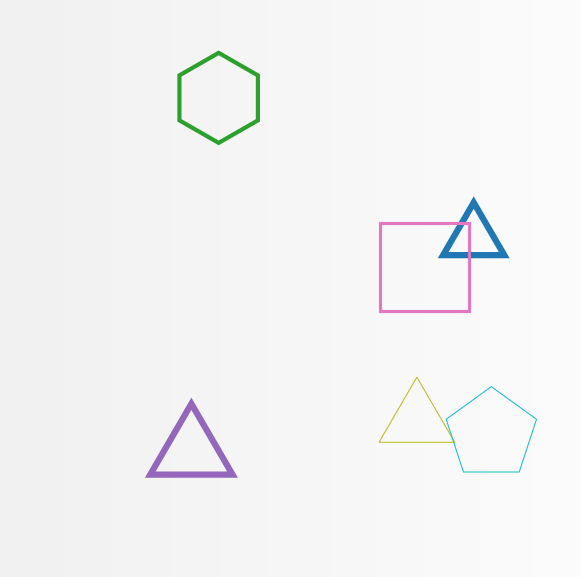[{"shape": "triangle", "thickness": 3, "radius": 0.3, "center": [0.815, 0.588]}, {"shape": "hexagon", "thickness": 2, "radius": 0.39, "center": [0.376, 0.83]}, {"shape": "triangle", "thickness": 3, "radius": 0.41, "center": [0.329, 0.218]}, {"shape": "square", "thickness": 1.5, "radius": 0.38, "center": [0.73, 0.537]}, {"shape": "triangle", "thickness": 0.5, "radius": 0.38, "center": [0.717, 0.271]}, {"shape": "pentagon", "thickness": 0.5, "radius": 0.41, "center": [0.845, 0.248]}]